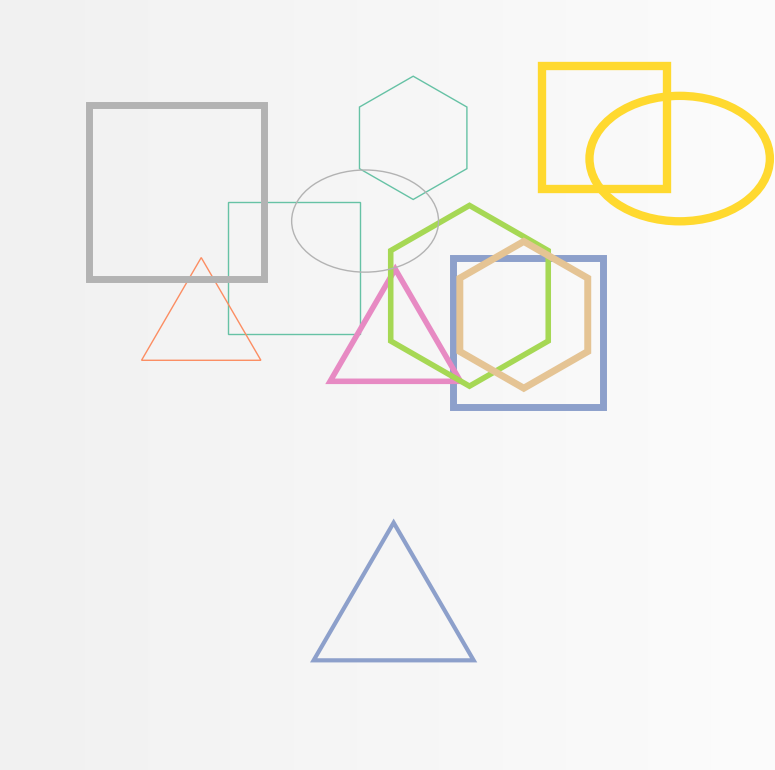[{"shape": "hexagon", "thickness": 0.5, "radius": 0.4, "center": [0.533, 0.821]}, {"shape": "square", "thickness": 0.5, "radius": 0.43, "center": [0.38, 0.652]}, {"shape": "triangle", "thickness": 0.5, "radius": 0.44, "center": [0.26, 0.577]}, {"shape": "triangle", "thickness": 1.5, "radius": 0.6, "center": [0.508, 0.202]}, {"shape": "square", "thickness": 2.5, "radius": 0.48, "center": [0.681, 0.568]}, {"shape": "triangle", "thickness": 2, "radius": 0.49, "center": [0.51, 0.553]}, {"shape": "hexagon", "thickness": 2, "radius": 0.59, "center": [0.606, 0.616]}, {"shape": "square", "thickness": 3, "radius": 0.4, "center": [0.78, 0.835]}, {"shape": "oval", "thickness": 3, "radius": 0.58, "center": [0.877, 0.794]}, {"shape": "hexagon", "thickness": 2.5, "radius": 0.48, "center": [0.676, 0.591]}, {"shape": "oval", "thickness": 0.5, "radius": 0.47, "center": [0.471, 0.713]}, {"shape": "square", "thickness": 2.5, "radius": 0.56, "center": [0.228, 0.751]}]